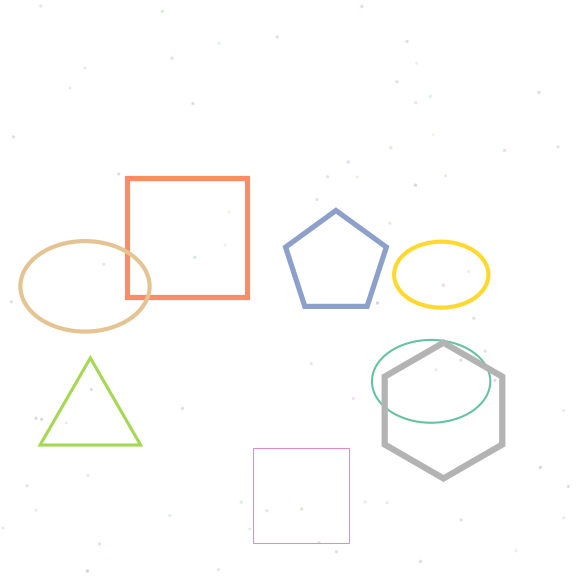[{"shape": "oval", "thickness": 1, "radius": 0.51, "center": [0.746, 0.339]}, {"shape": "square", "thickness": 2.5, "radius": 0.52, "center": [0.324, 0.588]}, {"shape": "pentagon", "thickness": 2.5, "radius": 0.46, "center": [0.582, 0.543]}, {"shape": "square", "thickness": 0.5, "radius": 0.41, "center": [0.521, 0.141]}, {"shape": "triangle", "thickness": 1.5, "radius": 0.5, "center": [0.156, 0.279]}, {"shape": "oval", "thickness": 2, "radius": 0.41, "center": [0.764, 0.524]}, {"shape": "oval", "thickness": 2, "radius": 0.56, "center": [0.147, 0.503]}, {"shape": "hexagon", "thickness": 3, "radius": 0.59, "center": [0.768, 0.288]}]